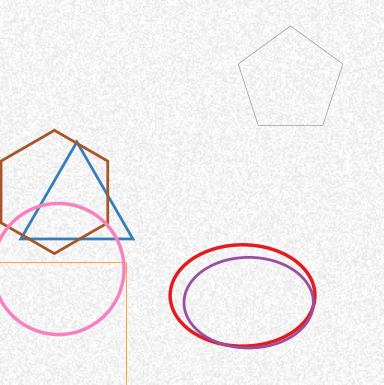[{"shape": "oval", "thickness": 2.5, "radius": 0.94, "center": [0.63, 0.233]}, {"shape": "triangle", "thickness": 2, "radius": 0.84, "center": [0.2, 0.463]}, {"shape": "oval", "thickness": 2, "radius": 0.84, "center": [0.646, 0.214]}, {"shape": "square", "thickness": 0.5, "radius": 0.94, "center": [0.139, 0.131]}, {"shape": "hexagon", "thickness": 2, "radius": 0.8, "center": [0.141, 0.501]}, {"shape": "circle", "thickness": 2.5, "radius": 0.85, "center": [0.152, 0.301]}, {"shape": "pentagon", "thickness": 0.5, "radius": 0.71, "center": [0.755, 0.79]}]